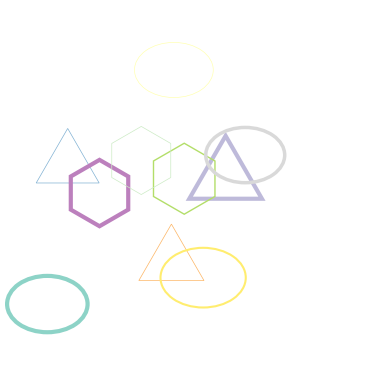[{"shape": "oval", "thickness": 3, "radius": 0.52, "center": [0.123, 0.21]}, {"shape": "oval", "thickness": 0.5, "radius": 0.51, "center": [0.452, 0.818]}, {"shape": "triangle", "thickness": 3, "radius": 0.54, "center": [0.586, 0.538]}, {"shape": "triangle", "thickness": 0.5, "radius": 0.47, "center": [0.176, 0.572]}, {"shape": "triangle", "thickness": 0.5, "radius": 0.49, "center": [0.445, 0.32]}, {"shape": "hexagon", "thickness": 1, "radius": 0.46, "center": [0.479, 0.536]}, {"shape": "oval", "thickness": 2.5, "radius": 0.51, "center": [0.637, 0.597]}, {"shape": "hexagon", "thickness": 3, "radius": 0.43, "center": [0.258, 0.499]}, {"shape": "hexagon", "thickness": 0.5, "radius": 0.44, "center": [0.367, 0.583]}, {"shape": "oval", "thickness": 1.5, "radius": 0.55, "center": [0.528, 0.279]}]